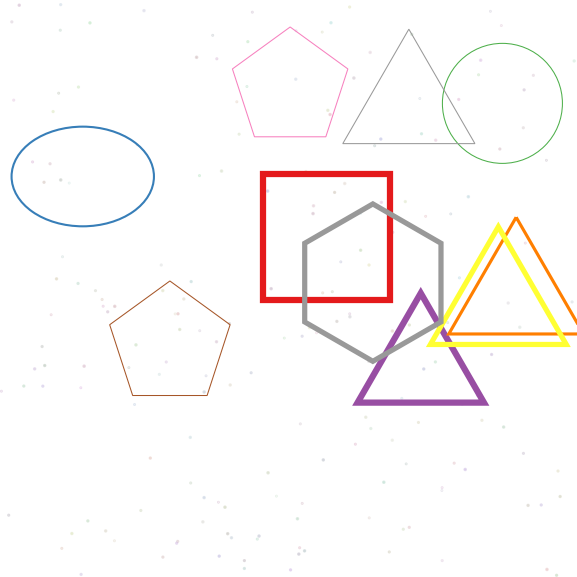[{"shape": "square", "thickness": 3, "radius": 0.55, "center": [0.565, 0.589]}, {"shape": "oval", "thickness": 1, "radius": 0.62, "center": [0.143, 0.694]}, {"shape": "circle", "thickness": 0.5, "radius": 0.52, "center": [0.87, 0.82]}, {"shape": "triangle", "thickness": 3, "radius": 0.63, "center": [0.729, 0.365]}, {"shape": "triangle", "thickness": 1.5, "radius": 0.67, "center": [0.894, 0.488]}, {"shape": "triangle", "thickness": 2.5, "radius": 0.68, "center": [0.863, 0.471]}, {"shape": "pentagon", "thickness": 0.5, "radius": 0.55, "center": [0.294, 0.403]}, {"shape": "pentagon", "thickness": 0.5, "radius": 0.53, "center": [0.502, 0.847]}, {"shape": "hexagon", "thickness": 2.5, "radius": 0.68, "center": [0.646, 0.51]}, {"shape": "triangle", "thickness": 0.5, "radius": 0.66, "center": [0.708, 0.816]}]